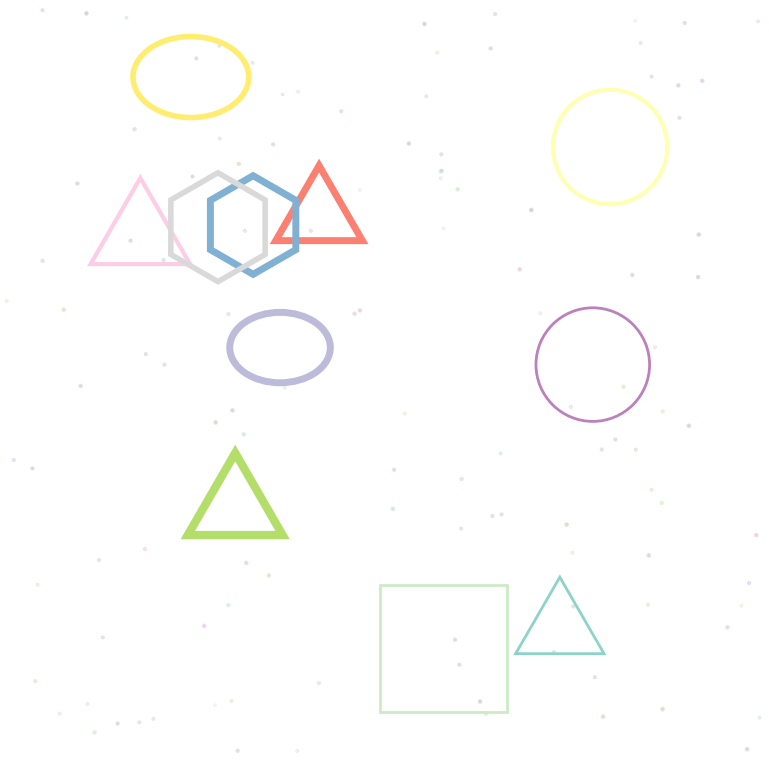[{"shape": "triangle", "thickness": 1, "radius": 0.33, "center": [0.727, 0.184]}, {"shape": "circle", "thickness": 1.5, "radius": 0.37, "center": [0.792, 0.809]}, {"shape": "oval", "thickness": 2.5, "radius": 0.33, "center": [0.364, 0.549]}, {"shape": "triangle", "thickness": 2.5, "radius": 0.32, "center": [0.414, 0.72]}, {"shape": "hexagon", "thickness": 2.5, "radius": 0.32, "center": [0.329, 0.708]}, {"shape": "triangle", "thickness": 3, "radius": 0.36, "center": [0.305, 0.341]}, {"shape": "triangle", "thickness": 1.5, "radius": 0.37, "center": [0.182, 0.694]}, {"shape": "hexagon", "thickness": 2, "radius": 0.35, "center": [0.283, 0.705]}, {"shape": "circle", "thickness": 1, "radius": 0.37, "center": [0.77, 0.526]}, {"shape": "square", "thickness": 1, "radius": 0.41, "center": [0.576, 0.158]}, {"shape": "oval", "thickness": 2, "radius": 0.38, "center": [0.248, 0.9]}]